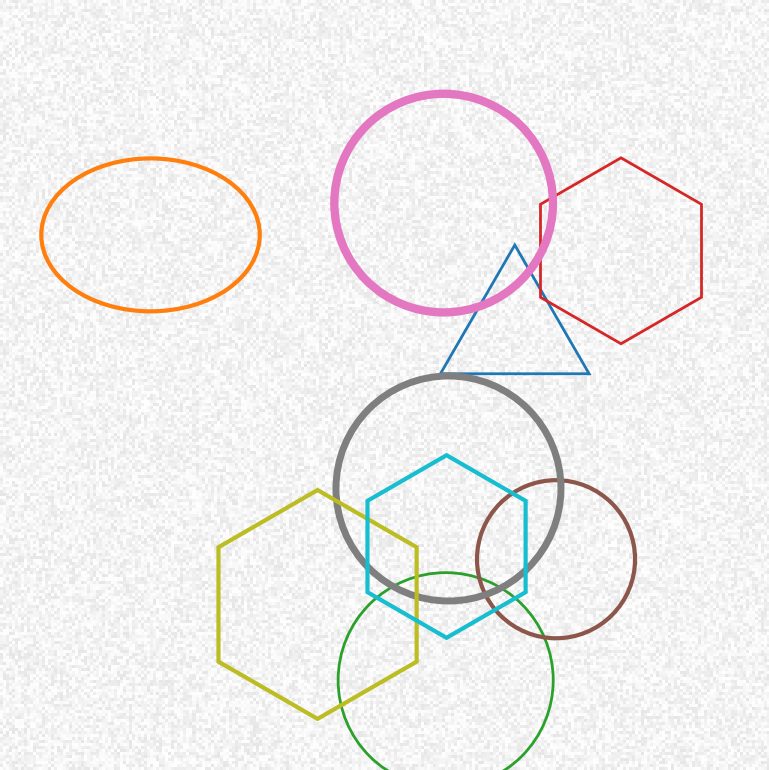[{"shape": "triangle", "thickness": 1, "radius": 0.56, "center": [0.669, 0.57]}, {"shape": "oval", "thickness": 1.5, "radius": 0.71, "center": [0.195, 0.695]}, {"shape": "circle", "thickness": 1, "radius": 0.7, "center": [0.579, 0.117]}, {"shape": "hexagon", "thickness": 1, "radius": 0.6, "center": [0.806, 0.674]}, {"shape": "circle", "thickness": 1.5, "radius": 0.51, "center": [0.722, 0.274]}, {"shape": "circle", "thickness": 3, "radius": 0.71, "center": [0.576, 0.736]}, {"shape": "circle", "thickness": 2.5, "radius": 0.73, "center": [0.582, 0.366]}, {"shape": "hexagon", "thickness": 1.5, "radius": 0.74, "center": [0.412, 0.215]}, {"shape": "hexagon", "thickness": 1.5, "radius": 0.59, "center": [0.58, 0.29]}]